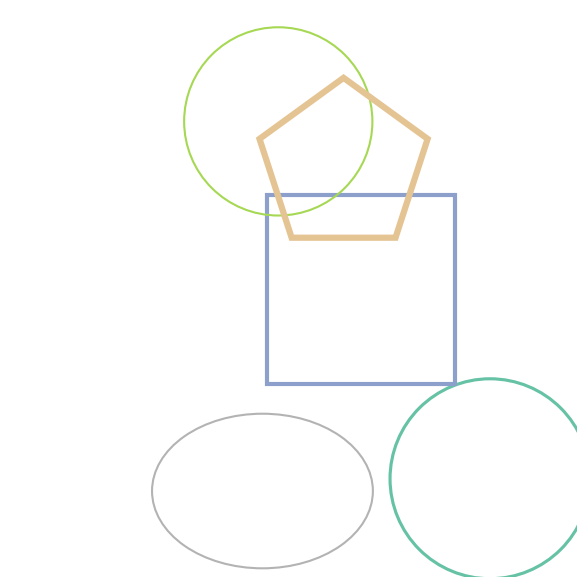[{"shape": "circle", "thickness": 1.5, "radius": 0.87, "center": [0.848, 0.17]}, {"shape": "square", "thickness": 2, "radius": 0.81, "center": [0.625, 0.498]}, {"shape": "circle", "thickness": 1, "radius": 0.81, "center": [0.482, 0.789]}, {"shape": "pentagon", "thickness": 3, "radius": 0.77, "center": [0.595, 0.711]}, {"shape": "oval", "thickness": 1, "radius": 0.96, "center": [0.454, 0.149]}]